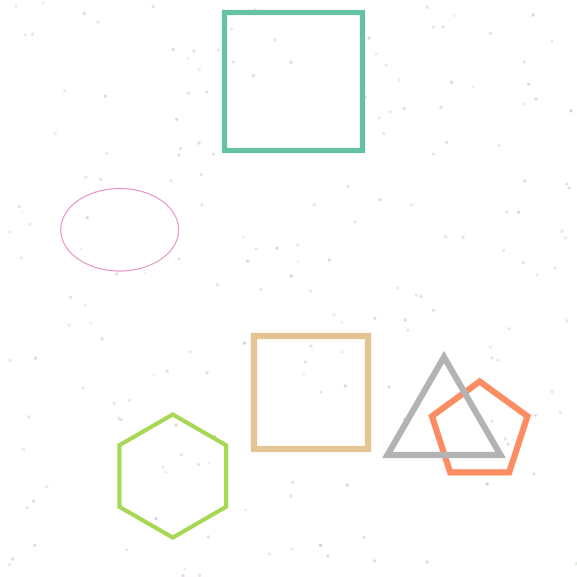[{"shape": "square", "thickness": 2.5, "radius": 0.6, "center": [0.507, 0.859]}, {"shape": "pentagon", "thickness": 3, "radius": 0.43, "center": [0.831, 0.252]}, {"shape": "oval", "thickness": 0.5, "radius": 0.51, "center": [0.207, 0.601]}, {"shape": "hexagon", "thickness": 2, "radius": 0.53, "center": [0.299, 0.175]}, {"shape": "square", "thickness": 3, "radius": 0.49, "center": [0.538, 0.319]}, {"shape": "triangle", "thickness": 3, "radius": 0.57, "center": [0.769, 0.268]}]